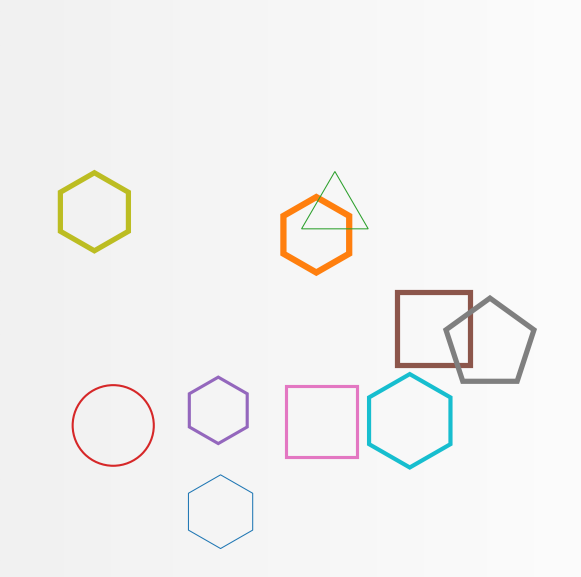[{"shape": "hexagon", "thickness": 0.5, "radius": 0.32, "center": [0.379, 0.113]}, {"shape": "hexagon", "thickness": 3, "radius": 0.33, "center": [0.544, 0.593]}, {"shape": "triangle", "thickness": 0.5, "radius": 0.33, "center": [0.576, 0.636]}, {"shape": "circle", "thickness": 1, "radius": 0.35, "center": [0.195, 0.262]}, {"shape": "hexagon", "thickness": 1.5, "radius": 0.29, "center": [0.376, 0.289]}, {"shape": "square", "thickness": 2.5, "radius": 0.31, "center": [0.746, 0.43]}, {"shape": "square", "thickness": 1.5, "radius": 0.31, "center": [0.553, 0.269]}, {"shape": "pentagon", "thickness": 2.5, "radius": 0.4, "center": [0.843, 0.403]}, {"shape": "hexagon", "thickness": 2.5, "radius": 0.34, "center": [0.162, 0.632]}, {"shape": "hexagon", "thickness": 2, "radius": 0.4, "center": [0.705, 0.27]}]